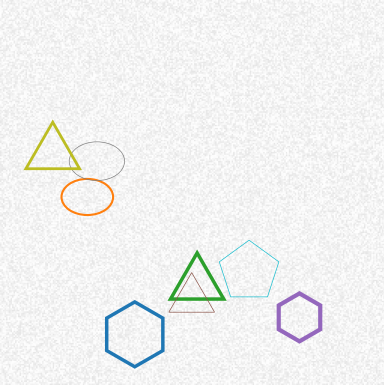[{"shape": "hexagon", "thickness": 2.5, "radius": 0.42, "center": [0.35, 0.132]}, {"shape": "oval", "thickness": 1.5, "radius": 0.34, "center": [0.227, 0.488]}, {"shape": "triangle", "thickness": 2.5, "radius": 0.4, "center": [0.512, 0.263]}, {"shape": "hexagon", "thickness": 3, "radius": 0.31, "center": [0.778, 0.176]}, {"shape": "triangle", "thickness": 0.5, "radius": 0.34, "center": [0.498, 0.223]}, {"shape": "oval", "thickness": 0.5, "radius": 0.36, "center": [0.252, 0.581]}, {"shape": "triangle", "thickness": 2, "radius": 0.4, "center": [0.137, 0.602]}, {"shape": "pentagon", "thickness": 0.5, "radius": 0.41, "center": [0.647, 0.295]}]